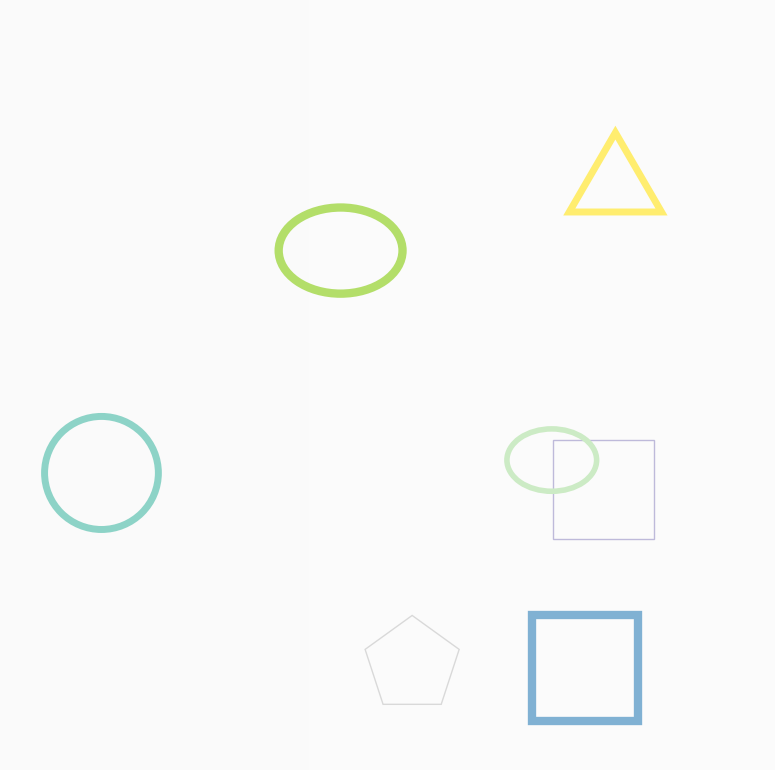[{"shape": "circle", "thickness": 2.5, "radius": 0.37, "center": [0.131, 0.386]}, {"shape": "square", "thickness": 0.5, "radius": 0.32, "center": [0.779, 0.364]}, {"shape": "square", "thickness": 3, "radius": 0.34, "center": [0.755, 0.132]}, {"shape": "oval", "thickness": 3, "radius": 0.4, "center": [0.439, 0.675]}, {"shape": "pentagon", "thickness": 0.5, "radius": 0.32, "center": [0.532, 0.137]}, {"shape": "oval", "thickness": 2, "radius": 0.29, "center": [0.712, 0.402]}, {"shape": "triangle", "thickness": 2.5, "radius": 0.34, "center": [0.794, 0.759]}]